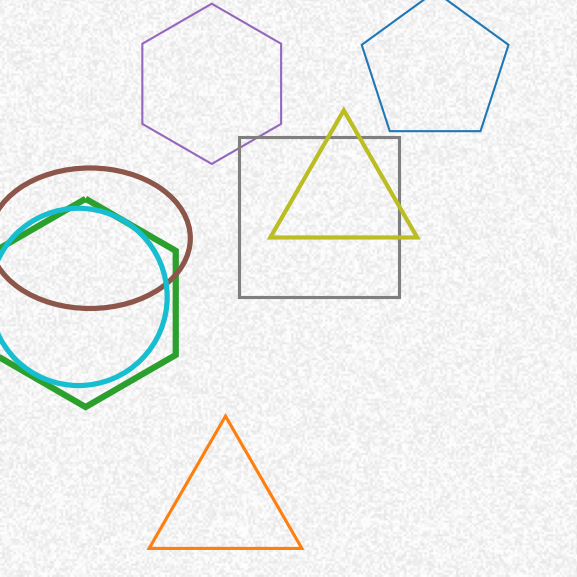[{"shape": "pentagon", "thickness": 1, "radius": 0.67, "center": [0.753, 0.88]}, {"shape": "triangle", "thickness": 1.5, "radius": 0.76, "center": [0.39, 0.126]}, {"shape": "hexagon", "thickness": 3, "radius": 0.9, "center": [0.148, 0.475]}, {"shape": "hexagon", "thickness": 1, "radius": 0.69, "center": [0.367, 0.854]}, {"shape": "oval", "thickness": 2.5, "radius": 0.87, "center": [0.156, 0.587]}, {"shape": "square", "thickness": 1.5, "radius": 0.69, "center": [0.552, 0.624]}, {"shape": "triangle", "thickness": 2, "radius": 0.73, "center": [0.595, 0.661]}, {"shape": "circle", "thickness": 2.5, "radius": 0.77, "center": [0.136, 0.485]}]